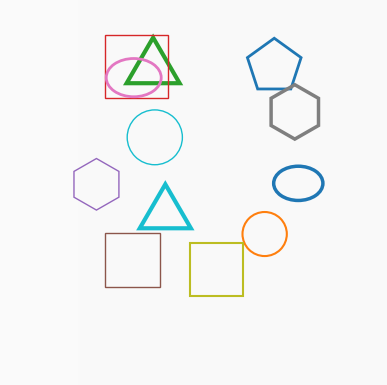[{"shape": "pentagon", "thickness": 2, "radius": 0.36, "center": [0.708, 0.828]}, {"shape": "oval", "thickness": 2.5, "radius": 0.32, "center": [0.77, 0.524]}, {"shape": "circle", "thickness": 1.5, "radius": 0.29, "center": [0.683, 0.392]}, {"shape": "triangle", "thickness": 3, "radius": 0.39, "center": [0.395, 0.823]}, {"shape": "square", "thickness": 1, "radius": 0.41, "center": [0.353, 0.828]}, {"shape": "hexagon", "thickness": 1, "radius": 0.33, "center": [0.249, 0.521]}, {"shape": "square", "thickness": 1, "radius": 0.36, "center": [0.341, 0.325]}, {"shape": "oval", "thickness": 2, "radius": 0.35, "center": [0.345, 0.798]}, {"shape": "hexagon", "thickness": 2.5, "radius": 0.35, "center": [0.761, 0.709]}, {"shape": "square", "thickness": 1.5, "radius": 0.34, "center": [0.558, 0.3]}, {"shape": "triangle", "thickness": 3, "radius": 0.38, "center": [0.427, 0.445]}, {"shape": "circle", "thickness": 1, "radius": 0.36, "center": [0.399, 0.643]}]